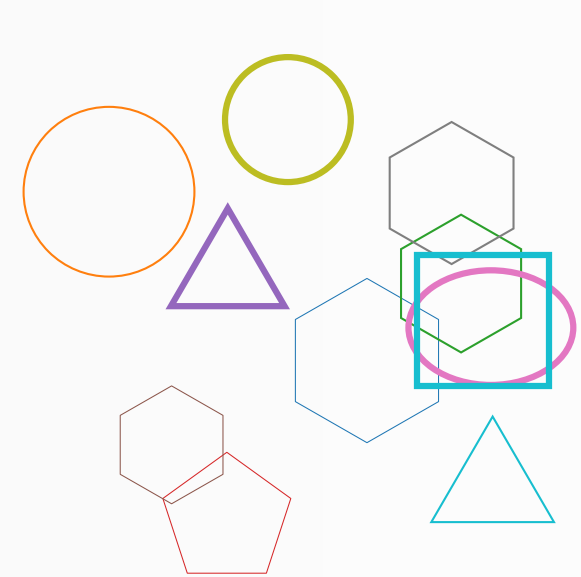[{"shape": "hexagon", "thickness": 0.5, "radius": 0.71, "center": [0.631, 0.375]}, {"shape": "circle", "thickness": 1, "radius": 0.73, "center": [0.188, 0.667]}, {"shape": "hexagon", "thickness": 1, "radius": 0.6, "center": [0.793, 0.508]}, {"shape": "pentagon", "thickness": 0.5, "radius": 0.58, "center": [0.39, 0.1]}, {"shape": "triangle", "thickness": 3, "radius": 0.56, "center": [0.392, 0.525]}, {"shape": "hexagon", "thickness": 0.5, "radius": 0.51, "center": [0.295, 0.229]}, {"shape": "oval", "thickness": 3, "radius": 0.71, "center": [0.845, 0.432]}, {"shape": "hexagon", "thickness": 1, "radius": 0.61, "center": [0.777, 0.665]}, {"shape": "circle", "thickness": 3, "radius": 0.54, "center": [0.495, 0.792]}, {"shape": "triangle", "thickness": 1, "radius": 0.61, "center": [0.848, 0.156]}, {"shape": "square", "thickness": 3, "radius": 0.57, "center": [0.831, 0.444]}]